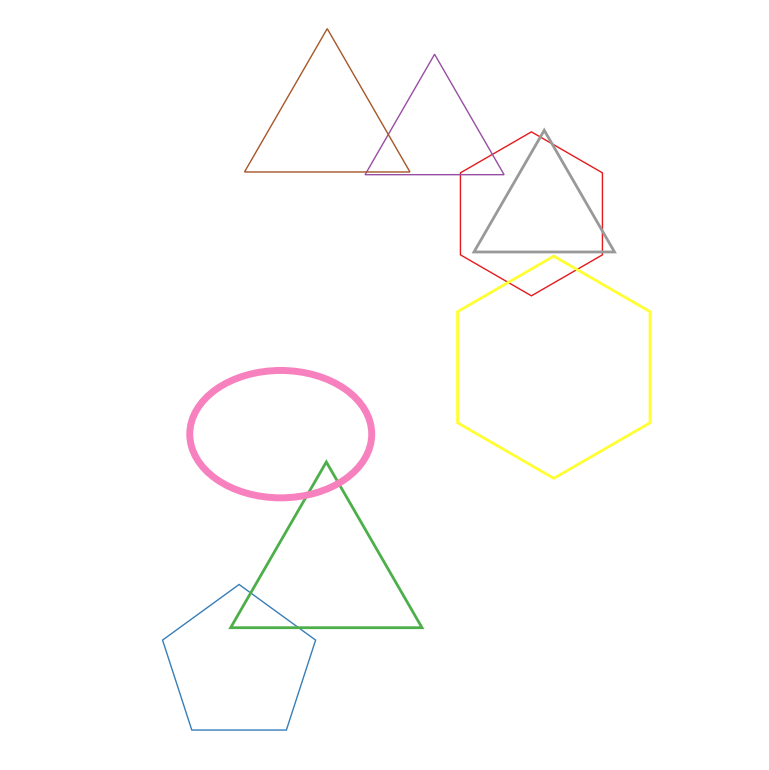[{"shape": "hexagon", "thickness": 0.5, "radius": 0.53, "center": [0.69, 0.722]}, {"shape": "pentagon", "thickness": 0.5, "radius": 0.52, "center": [0.31, 0.136]}, {"shape": "triangle", "thickness": 1, "radius": 0.72, "center": [0.424, 0.257]}, {"shape": "triangle", "thickness": 0.5, "radius": 0.52, "center": [0.564, 0.825]}, {"shape": "hexagon", "thickness": 1, "radius": 0.72, "center": [0.719, 0.523]}, {"shape": "triangle", "thickness": 0.5, "radius": 0.62, "center": [0.425, 0.839]}, {"shape": "oval", "thickness": 2.5, "radius": 0.59, "center": [0.365, 0.436]}, {"shape": "triangle", "thickness": 1, "radius": 0.53, "center": [0.707, 0.725]}]